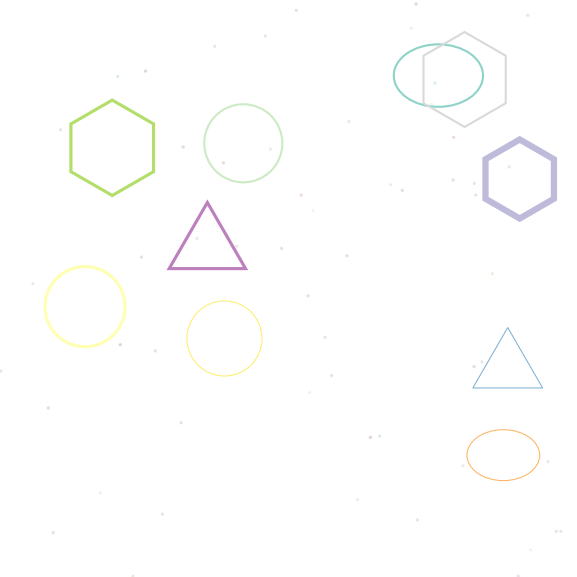[{"shape": "oval", "thickness": 1, "radius": 0.39, "center": [0.759, 0.868]}, {"shape": "circle", "thickness": 1.5, "radius": 0.35, "center": [0.147, 0.468]}, {"shape": "hexagon", "thickness": 3, "radius": 0.34, "center": [0.9, 0.689]}, {"shape": "triangle", "thickness": 0.5, "radius": 0.35, "center": [0.879, 0.362]}, {"shape": "oval", "thickness": 0.5, "radius": 0.31, "center": [0.872, 0.211]}, {"shape": "hexagon", "thickness": 1.5, "radius": 0.41, "center": [0.194, 0.743]}, {"shape": "hexagon", "thickness": 1, "radius": 0.41, "center": [0.805, 0.861]}, {"shape": "triangle", "thickness": 1.5, "radius": 0.38, "center": [0.359, 0.572]}, {"shape": "circle", "thickness": 1, "radius": 0.34, "center": [0.421, 0.751]}, {"shape": "circle", "thickness": 0.5, "radius": 0.33, "center": [0.389, 0.413]}]